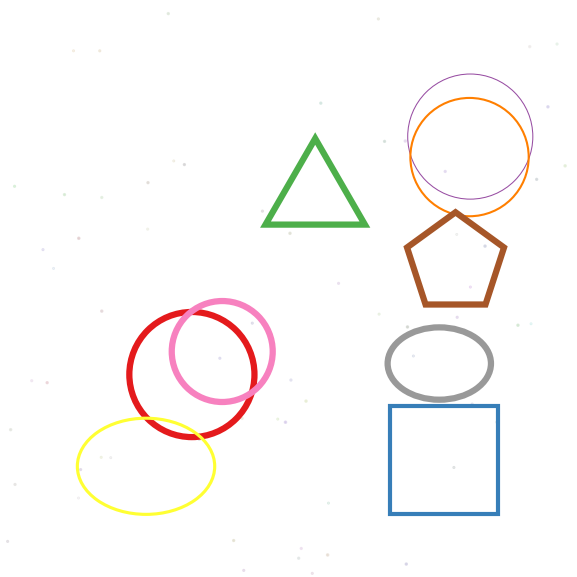[{"shape": "circle", "thickness": 3, "radius": 0.54, "center": [0.332, 0.351]}, {"shape": "square", "thickness": 2, "radius": 0.47, "center": [0.769, 0.203]}, {"shape": "triangle", "thickness": 3, "radius": 0.5, "center": [0.546, 0.66]}, {"shape": "circle", "thickness": 0.5, "radius": 0.54, "center": [0.814, 0.763]}, {"shape": "circle", "thickness": 1, "radius": 0.51, "center": [0.813, 0.727]}, {"shape": "oval", "thickness": 1.5, "radius": 0.59, "center": [0.253, 0.192]}, {"shape": "pentagon", "thickness": 3, "radius": 0.44, "center": [0.789, 0.543]}, {"shape": "circle", "thickness": 3, "radius": 0.44, "center": [0.385, 0.39]}, {"shape": "oval", "thickness": 3, "radius": 0.45, "center": [0.761, 0.37]}]